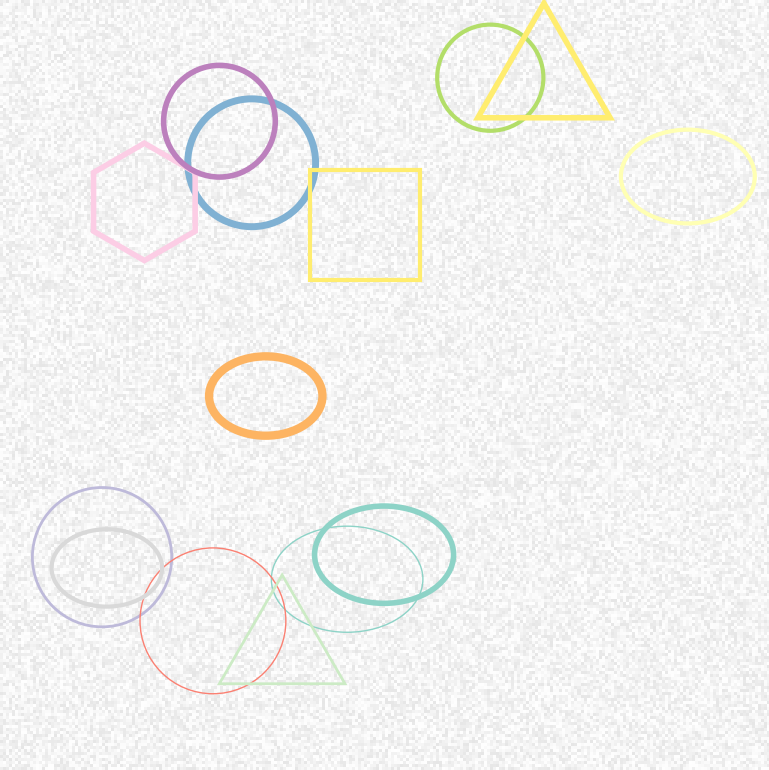[{"shape": "oval", "thickness": 0.5, "radius": 0.49, "center": [0.451, 0.248]}, {"shape": "oval", "thickness": 2, "radius": 0.45, "center": [0.499, 0.28]}, {"shape": "oval", "thickness": 1.5, "radius": 0.43, "center": [0.893, 0.771]}, {"shape": "circle", "thickness": 1, "radius": 0.45, "center": [0.133, 0.276]}, {"shape": "circle", "thickness": 0.5, "radius": 0.47, "center": [0.277, 0.194]}, {"shape": "circle", "thickness": 2.5, "radius": 0.42, "center": [0.327, 0.789]}, {"shape": "oval", "thickness": 3, "radius": 0.37, "center": [0.345, 0.486]}, {"shape": "circle", "thickness": 1.5, "radius": 0.34, "center": [0.637, 0.899]}, {"shape": "hexagon", "thickness": 2, "radius": 0.38, "center": [0.187, 0.738]}, {"shape": "oval", "thickness": 1.5, "radius": 0.36, "center": [0.139, 0.262]}, {"shape": "circle", "thickness": 2, "radius": 0.36, "center": [0.285, 0.843]}, {"shape": "triangle", "thickness": 1, "radius": 0.47, "center": [0.366, 0.159]}, {"shape": "triangle", "thickness": 2, "radius": 0.5, "center": [0.706, 0.897]}, {"shape": "square", "thickness": 1.5, "radius": 0.36, "center": [0.474, 0.707]}]